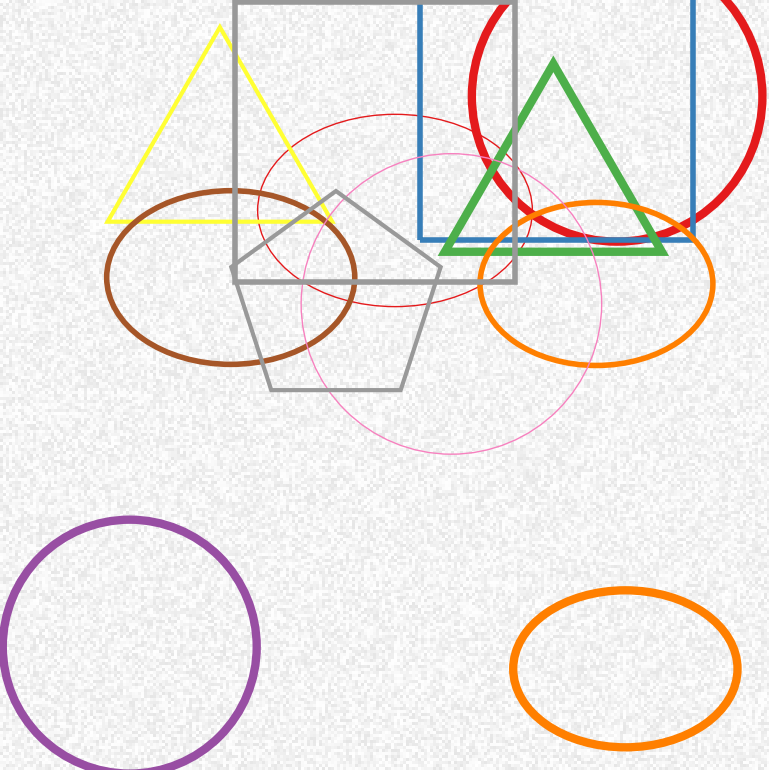[{"shape": "oval", "thickness": 0.5, "radius": 0.89, "center": [0.513, 0.727]}, {"shape": "circle", "thickness": 3, "radius": 0.94, "center": [0.801, 0.875]}, {"shape": "square", "thickness": 2, "radius": 0.89, "center": [0.723, 0.866]}, {"shape": "triangle", "thickness": 3, "radius": 0.81, "center": [0.719, 0.754]}, {"shape": "circle", "thickness": 3, "radius": 0.82, "center": [0.169, 0.16]}, {"shape": "oval", "thickness": 3, "radius": 0.73, "center": [0.812, 0.131]}, {"shape": "oval", "thickness": 2, "radius": 0.76, "center": [0.775, 0.631]}, {"shape": "triangle", "thickness": 1.5, "radius": 0.84, "center": [0.286, 0.796]}, {"shape": "oval", "thickness": 2, "radius": 0.81, "center": [0.3, 0.64]}, {"shape": "circle", "thickness": 0.5, "radius": 0.98, "center": [0.586, 0.605]}, {"shape": "pentagon", "thickness": 1.5, "radius": 0.71, "center": [0.436, 0.609]}, {"shape": "square", "thickness": 2, "radius": 0.91, "center": [0.487, 0.815]}]